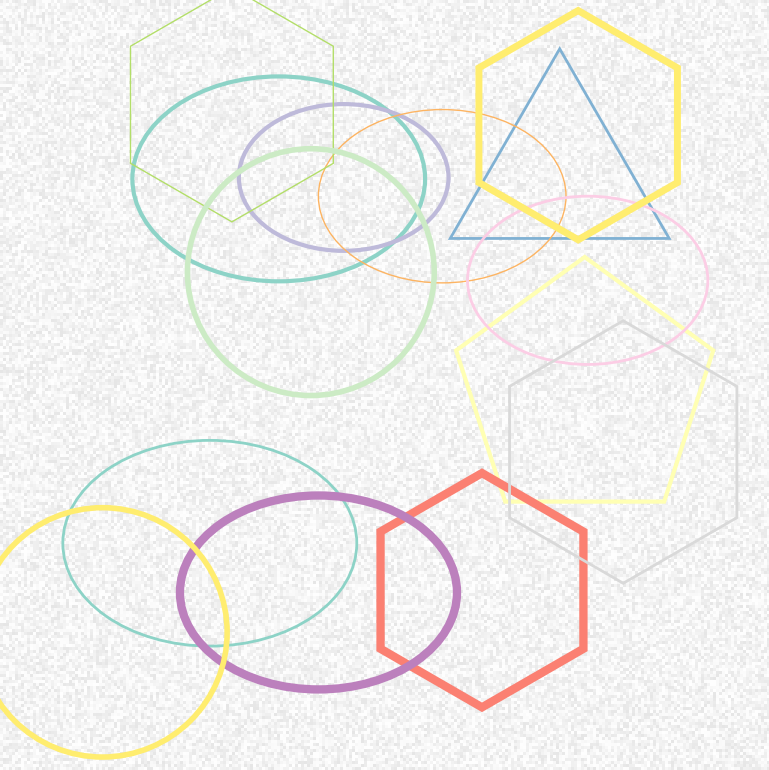[{"shape": "oval", "thickness": 1, "radius": 0.95, "center": [0.272, 0.294]}, {"shape": "oval", "thickness": 1.5, "radius": 0.95, "center": [0.362, 0.768]}, {"shape": "pentagon", "thickness": 1.5, "radius": 0.88, "center": [0.759, 0.491]}, {"shape": "oval", "thickness": 1.5, "radius": 0.68, "center": [0.446, 0.77]}, {"shape": "hexagon", "thickness": 3, "radius": 0.76, "center": [0.626, 0.234]}, {"shape": "triangle", "thickness": 1, "radius": 0.82, "center": [0.727, 0.772]}, {"shape": "oval", "thickness": 0.5, "radius": 0.8, "center": [0.574, 0.745]}, {"shape": "hexagon", "thickness": 0.5, "radius": 0.76, "center": [0.301, 0.864]}, {"shape": "oval", "thickness": 1, "radius": 0.78, "center": [0.763, 0.636]}, {"shape": "hexagon", "thickness": 1, "radius": 0.85, "center": [0.809, 0.413]}, {"shape": "oval", "thickness": 3, "radius": 0.9, "center": [0.414, 0.231]}, {"shape": "circle", "thickness": 2, "radius": 0.8, "center": [0.404, 0.647]}, {"shape": "hexagon", "thickness": 2.5, "radius": 0.74, "center": [0.751, 0.837]}, {"shape": "circle", "thickness": 2, "radius": 0.81, "center": [0.133, 0.179]}]